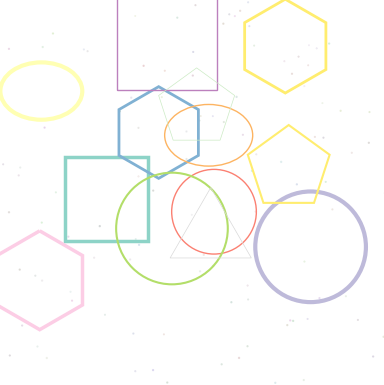[{"shape": "square", "thickness": 2.5, "radius": 0.54, "center": [0.277, 0.482]}, {"shape": "oval", "thickness": 3, "radius": 0.53, "center": [0.107, 0.763]}, {"shape": "circle", "thickness": 3, "radius": 0.72, "center": [0.807, 0.359]}, {"shape": "circle", "thickness": 1, "radius": 0.55, "center": [0.556, 0.45]}, {"shape": "hexagon", "thickness": 2, "radius": 0.6, "center": [0.412, 0.656]}, {"shape": "oval", "thickness": 1, "radius": 0.57, "center": [0.542, 0.649]}, {"shape": "circle", "thickness": 1.5, "radius": 0.72, "center": [0.447, 0.406]}, {"shape": "hexagon", "thickness": 2.5, "radius": 0.64, "center": [0.103, 0.272]}, {"shape": "triangle", "thickness": 0.5, "radius": 0.61, "center": [0.547, 0.391]}, {"shape": "square", "thickness": 1, "radius": 0.65, "center": [0.434, 0.896]}, {"shape": "pentagon", "thickness": 0.5, "radius": 0.52, "center": [0.511, 0.72]}, {"shape": "hexagon", "thickness": 2, "radius": 0.61, "center": [0.741, 0.88]}, {"shape": "pentagon", "thickness": 1.5, "radius": 0.56, "center": [0.75, 0.563]}]